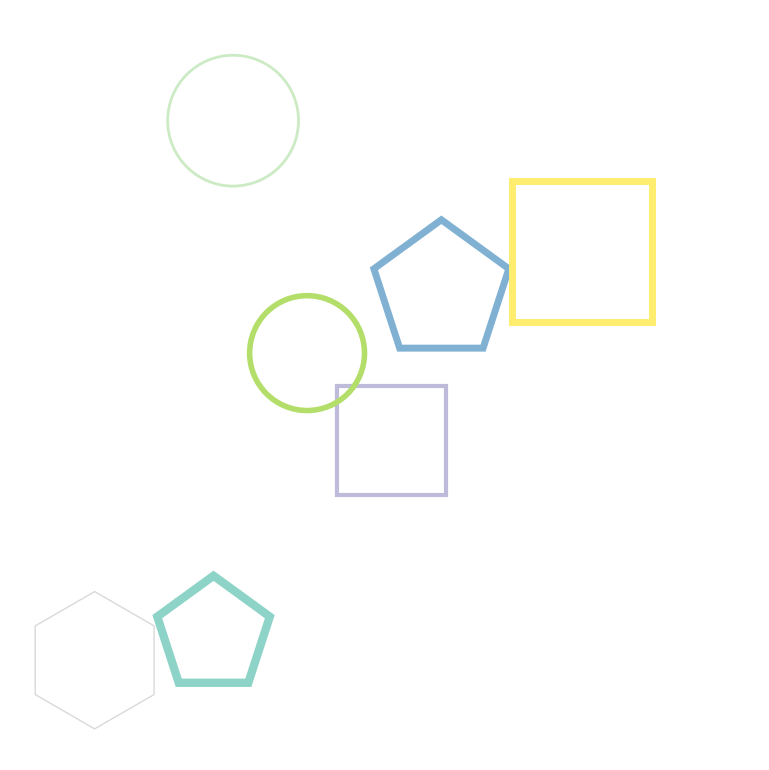[{"shape": "pentagon", "thickness": 3, "radius": 0.38, "center": [0.277, 0.175]}, {"shape": "square", "thickness": 1.5, "radius": 0.35, "center": [0.509, 0.428]}, {"shape": "pentagon", "thickness": 2.5, "radius": 0.46, "center": [0.573, 0.622]}, {"shape": "circle", "thickness": 2, "radius": 0.37, "center": [0.399, 0.541]}, {"shape": "hexagon", "thickness": 0.5, "radius": 0.45, "center": [0.123, 0.143]}, {"shape": "circle", "thickness": 1, "radius": 0.42, "center": [0.303, 0.843]}, {"shape": "square", "thickness": 2.5, "radius": 0.46, "center": [0.756, 0.673]}]